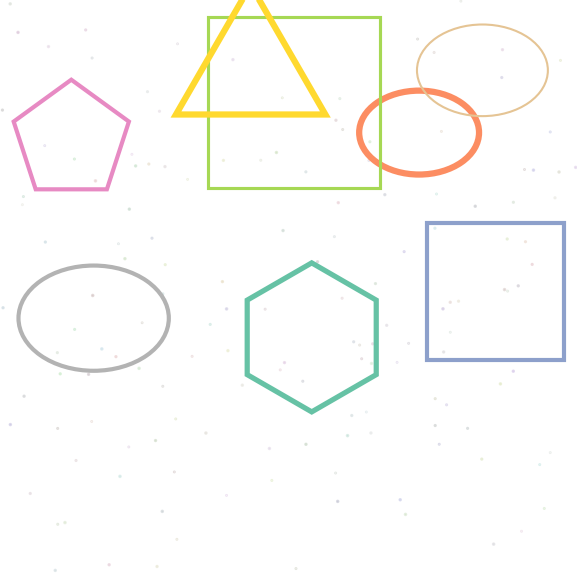[{"shape": "hexagon", "thickness": 2.5, "radius": 0.65, "center": [0.54, 0.415]}, {"shape": "oval", "thickness": 3, "radius": 0.52, "center": [0.726, 0.77]}, {"shape": "square", "thickness": 2, "radius": 0.59, "center": [0.858, 0.494]}, {"shape": "pentagon", "thickness": 2, "radius": 0.52, "center": [0.123, 0.756]}, {"shape": "square", "thickness": 1.5, "radius": 0.74, "center": [0.509, 0.821]}, {"shape": "triangle", "thickness": 3, "radius": 0.75, "center": [0.434, 0.876]}, {"shape": "oval", "thickness": 1, "radius": 0.57, "center": [0.835, 0.877]}, {"shape": "oval", "thickness": 2, "radius": 0.65, "center": [0.162, 0.448]}]